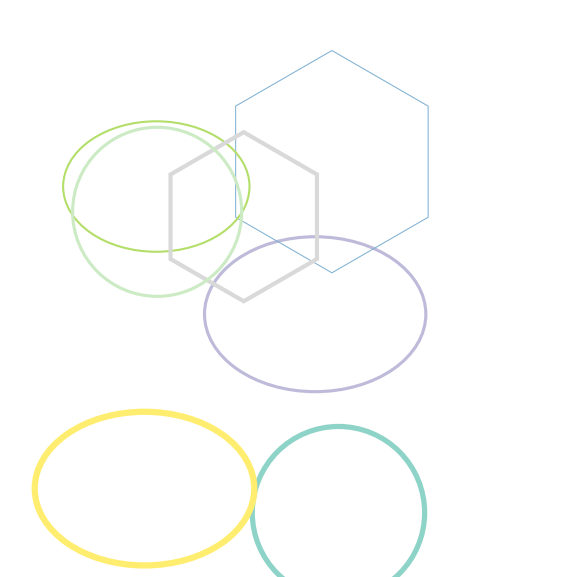[{"shape": "circle", "thickness": 2.5, "radius": 0.75, "center": [0.586, 0.111]}, {"shape": "oval", "thickness": 1.5, "radius": 0.96, "center": [0.546, 0.455]}, {"shape": "hexagon", "thickness": 0.5, "radius": 0.96, "center": [0.575, 0.719]}, {"shape": "oval", "thickness": 1, "radius": 0.81, "center": [0.271, 0.676]}, {"shape": "hexagon", "thickness": 2, "radius": 0.73, "center": [0.422, 0.624]}, {"shape": "circle", "thickness": 1.5, "radius": 0.73, "center": [0.272, 0.632]}, {"shape": "oval", "thickness": 3, "radius": 0.95, "center": [0.25, 0.153]}]